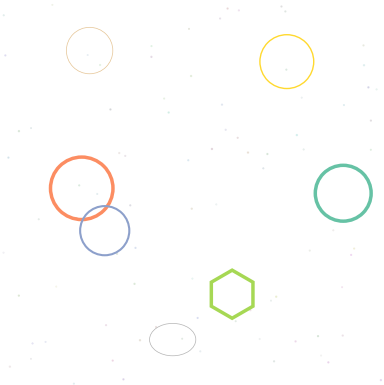[{"shape": "circle", "thickness": 2.5, "radius": 0.36, "center": [0.891, 0.498]}, {"shape": "circle", "thickness": 2.5, "radius": 0.41, "center": [0.212, 0.511]}, {"shape": "circle", "thickness": 1.5, "radius": 0.32, "center": [0.272, 0.401]}, {"shape": "hexagon", "thickness": 2.5, "radius": 0.31, "center": [0.603, 0.236]}, {"shape": "circle", "thickness": 1, "radius": 0.35, "center": [0.745, 0.84]}, {"shape": "circle", "thickness": 0.5, "radius": 0.3, "center": [0.233, 0.869]}, {"shape": "oval", "thickness": 0.5, "radius": 0.3, "center": [0.448, 0.118]}]